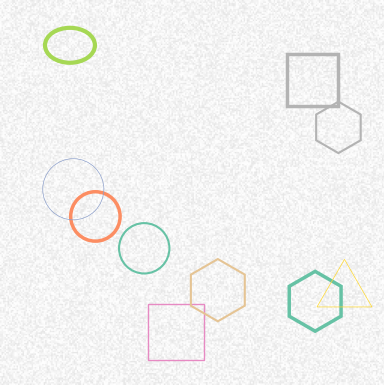[{"shape": "circle", "thickness": 1.5, "radius": 0.33, "center": [0.375, 0.355]}, {"shape": "hexagon", "thickness": 2.5, "radius": 0.39, "center": [0.819, 0.217]}, {"shape": "circle", "thickness": 2.5, "radius": 0.32, "center": [0.248, 0.438]}, {"shape": "circle", "thickness": 0.5, "radius": 0.4, "center": [0.19, 0.508]}, {"shape": "square", "thickness": 1, "radius": 0.36, "center": [0.456, 0.137]}, {"shape": "oval", "thickness": 3, "radius": 0.32, "center": [0.182, 0.882]}, {"shape": "triangle", "thickness": 0.5, "radius": 0.41, "center": [0.895, 0.244]}, {"shape": "hexagon", "thickness": 1.5, "radius": 0.4, "center": [0.566, 0.246]}, {"shape": "square", "thickness": 2.5, "radius": 0.33, "center": [0.811, 0.792]}, {"shape": "hexagon", "thickness": 1.5, "radius": 0.33, "center": [0.879, 0.669]}]